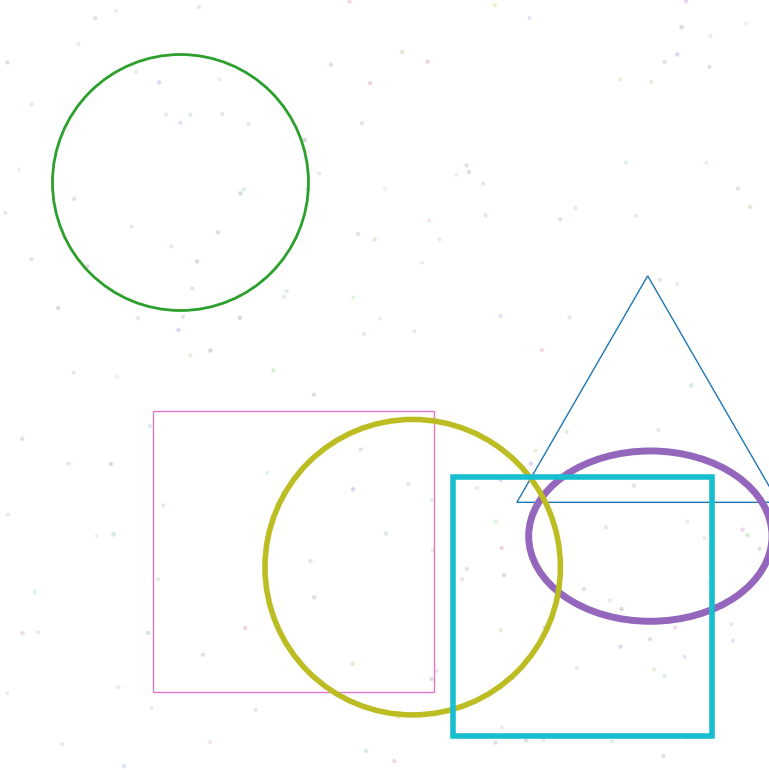[{"shape": "triangle", "thickness": 0.5, "radius": 0.98, "center": [0.841, 0.446]}, {"shape": "circle", "thickness": 1, "radius": 0.83, "center": [0.234, 0.763]}, {"shape": "oval", "thickness": 2.5, "radius": 0.79, "center": [0.845, 0.304]}, {"shape": "square", "thickness": 0.5, "radius": 0.91, "center": [0.381, 0.283]}, {"shape": "circle", "thickness": 2, "radius": 0.96, "center": [0.536, 0.263]}, {"shape": "square", "thickness": 2, "radius": 0.84, "center": [0.756, 0.212]}]